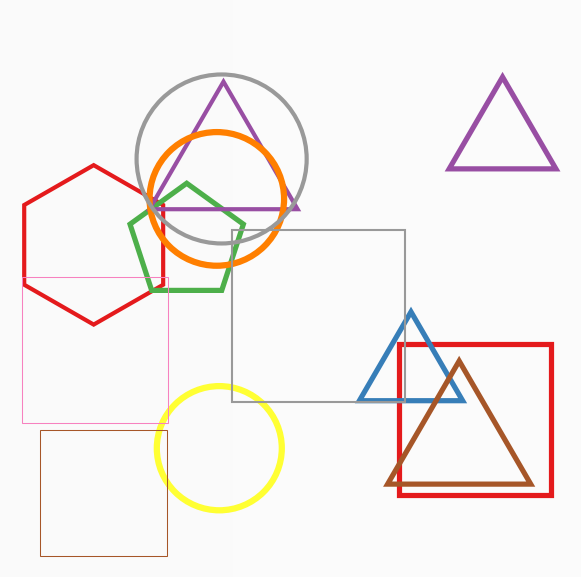[{"shape": "hexagon", "thickness": 2, "radius": 0.69, "center": [0.161, 0.575]}, {"shape": "square", "thickness": 2.5, "radius": 0.65, "center": [0.818, 0.272]}, {"shape": "triangle", "thickness": 2.5, "radius": 0.51, "center": [0.707, 0.357]}, {"shape": "pentagon", "thickness": 2.5, "radius": 0.51, "center": [0.321, 0.579]}, {"shape": "triangle", "thickness": 2, "radius": 0.74, "center": [0.384, 0.71]}, {"shape": "triangle", "thickness": 2.5, "radius": 0.53, "center": [0.865, 0.76]}, {"shape": "circle", "thickness": 3, "radius": 0.58, "center": [0.373, 0.655]}, {"shape": "circle", "thickness": 3, "radius": 0.54, "center": [0.377, 0.223]}, {"shape": "square", "thickness": 0.5, "radius": 0.55, "center": [0.178, 0.146]}, {"shape": "triangle", "thickness": 2.5, "radius": 0.71, "center": [0.79, 0.232]}, {"shape": "square", "thickness": 0.5, "radius": 0.63, "center": [0.164, 0.393]}, {"shape": "circle", "thickness": 2, "radius": 0.73, "center": [0.381, 0.724]}, {"shape": "square", "thickness": 1, "radius": 0.74, "center": [0.548, 0.452]}]